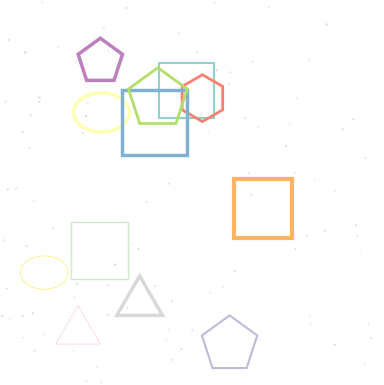[{"shape": "square", "thickness": 1.5, "radius": 0.36, "center": [0.485, 0.764]}, {"shape": "oval", "thickness": 2.5, "radius": 0.36, "center": [0.264, 0.708]}, {"shape": "pentagon", "thickness": 1.5, "radius": 0.38, "center": [0.596, 0.105]}, {"shape": "hexagon", "thickness": 2, "radius": 0.3, "center": [0.526, 0.745]}, {"shape": "square", "thickness": 2.5, "radius": 0.42, "center": [0.4, 0.681]}, {"shape": "square", "thickness": 3, "radius": 0.38, "center": [0.683, 0.459]}, {"shape": "pentagon", "thickness": 2, "radius": 0.4, "center": [0.41, 0.744]}, {"shape": "triangle", "thickness": 0.5, "radius": 0.33, "center": [0.203, 0.14]}, {"shape": "triangle", "thickness": 2.5, "radius": 0.34, "center": [0.363, 0.215]}, {"shape": "pentagon", "thickness": 2.5, "radius": 0.3, "center": [0.261, 0.84]}, {"shape": "square", "thickness": 1, "radius": 0.37, "center": [0.258, 0.349]}, {"shape": "oval", "thickness": 0.5, "radius": 0.31, "center": [0.115, 0.292]}]